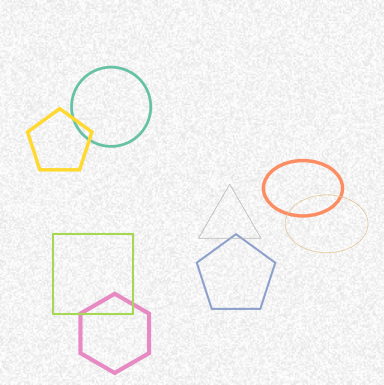[{"shape": "circle", "thickness": 2, "radius": 0.51, "center": [0.289, 0.723]}, {"shape": "oval", "thickness": 2.5, "radius": 0.51, "center": [0.787, 0.511]}, {"shape": "pentagon", "thickness": 1.5, "radius": 0.54, "center": [0.613, 0.284]}, {"shape": "hexagon", "thickness": 3, "radius": 0.51, "center": [0.298, 0.134]}, {"shape": "square", "thickness": 1.5, "radius": 0.52, "center": [0.242, 0.289]}, {"shape": "pentagon", "thickness": 2.5, "radius": 0.44, "center": [0.155, 0.63]}, {"shape": "oval", "thickness": 0.5, "radius": 0.54, "center": [0.848, 0.419]}, {"shape": "triangle", "thickness": 0.5, "radius": 0.47, "center": [0.597, 0.428]}]